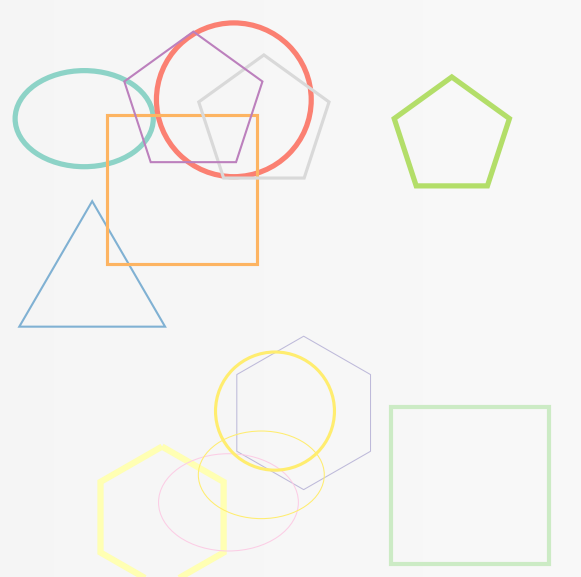[{"shape": "oval", "thickness": 2.5, "radius": 0.59, "center": [0.145, 0.794]}, {"shape": "hexagon", "thickness": 3, "radius": 0.61, "center": [0.279, 0.104]}, {"shape": "hexagon", "thickness": 0.5, "radius": 0.66, "center": [0.522, 0.284]}, {"shape": "circle", "thickness": 2.5, "radius": 0.67, "center": [0.402, 0.826]}, {"shape": "triangle", "thickness": 1, "radius": 0.72, "center": [0.159, 0.506]}, {"shape": "square", "thickness": 1.5, "radius": 0.64, "center": [0.313, 0.671]}, {"shape": "pentagon", "thickness": 2.5, "radius": 0.52, "center": [0.777, 0.762]}, {"shape": "oval", "thickness": 0.5, "radius": 0.6, "center": [0.393, 0.129]}, {"shape": "pentagon", "thickness": 1.5, "radius": 0.59, "center": [0.454, 0.786]}, {"shape": "pentagon", "thickness": 1, "radius": 0.62, "center": [0.333, 0.819]}, {"shape": "square", "thickness": 2, "radius": 0.68, "center": [0.809, 0.158]}, {"shape": "circle", "thickness": 1.5, "radius": 0.51, "center": [0.473, 0.287]}, {"shape": "oval", "thickness": 0.5, "radius": 0.54, "center": [0.45, 0.177]}]